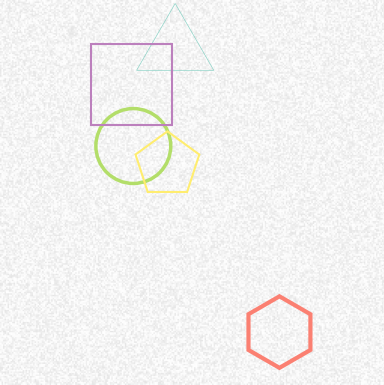[{"shape": "triangle", "thickness": 0.5, "radius": 0.58, "center": [0.455, 0.875]}, {"shape": "hexagon", "thickness": 3, "radius": 0.46, "center": [0.726, 0.137]}, {"shape": "circle", "thickness": 2.5, "radius": 0.49, "center": [0.346, 0.621]}, {"shape": "square", "thickness": 1.5, "radius": 0.52, "center": [0.341, 0.78]}, {"shape": "pentagon", "thickness": 1.5, "radius": 0.44, "center": [0.435, 0.572]}]